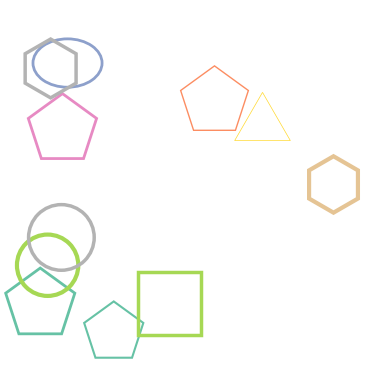[{"shape": "pentagon", "thickness": 1.5, "radius": 0.4, "center": [0.295, 0.136]}, {"shape": "pentagon", "thickness": 2, "radius": 0.47, "center": [0.105, 0.209]}, {"shape": "pentagon", "thickness": 1, "radius": 0.46, "center": [0.557, 0.736]}, {"shape": "oval", "thickness": 2, "radius": 0.45, "center": [0.175, 0.836]}, {"shape": "pentagon", "thickness": 2, "radius": 0.47, "center": [0.162, 0.664]}, {"shape": "square", "thickness": 2.5, "radius": 0.41, "center": [0.441, 0.212]}, {"shape": "circle", "thickness": 3, "radius": 0.4, "center": [0.124, 0.311]}, {"shape": "triangle", "thickness": 0.5, "radius": 0.42, "center": [0.682, 0.677]}, {"shape": "hexagon", "thickness": 3, "radius": 0.37, "center": [0.866, 0.521]}, {"shape": "hexagon", "thickness": 2.5, "radius": 0.38, "center": [0.132, 0.822]}, {"shape": "circle", "thickness": 2.5, "radius": 0.43, "center": [0.159, 0.383]}]